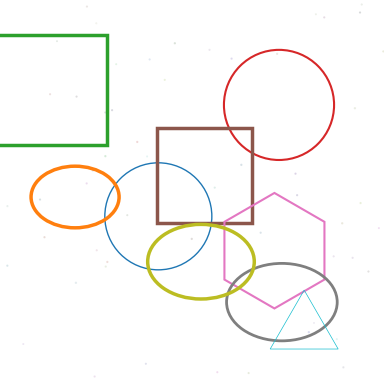[{"shape": "circle", "thickness": 1, "radius": 0.69, "center": [0.411, 0.438]}, {"shape": "oval", "thickness": 2.5, "radius": 0.57, "center": [0.195, 0.488]}, {"shape": "square", "thickness": 2.5, "radius": 0.71, "center": [0.135, 0.765]}, {"shape": "circle", "thickness": 1.5, "radius": 0.72, "center": [0.725, 0.727]}, {"shape": "square", "thickness": 2.5, "radius": 0.62, "center": [0.53, 0.544]}, {"shape": "hexagon", "thickness": 1.5, "radius": 0.75, "center": [0.713, 0.349]}, {"shape": "oval", "thickness": 2, "radius": 0.72, "center": [0.732, 0.215]}, {"shape": "oval", "thickness": 2.5, "radius": 0.69, "center": [0.522, 0.32]}, {"shape": "triangle", "thickness": 0.5, "radius": 0.51, "center": [0.79, 0.144]}]